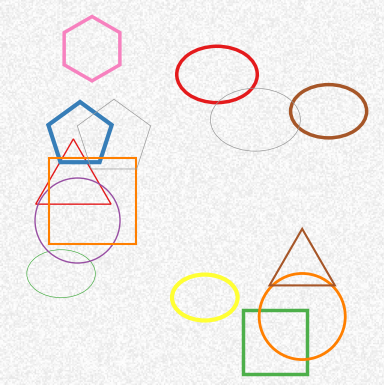[{"shape": "triangle", "thickness": 1, "radius": 0.56, "center": [0.191, 0.526]}, {"shape": "oval", "thickness": 2.5, "radius": 0.52, "center": [0.564, 0.807]}, {"shape": "pentagon", "thickness": 3, "radius": 0.43, "center": [0.208, 0.649]}, {"shape": "square", "thickness": 2.5, "radius": 0.42, "center": [0.715, 0.111]}, {"shape": "oval", "thickness": 0.5, "radius": 0.45, "center": [0.159, 0.289]}, {"shape": "circle", "thickness": 1, "radius": 0.55, "center": [0.201, 0.427]}, {"shape": "square", "thickness": 1.5, "radius": 0.56, "center": [0.24, 0.478]}, {"shape": "circle", "thickness": 2, "radius": 0.56, "center": [0.785, 0.178]}, {"shape": "oval", "thickness": 3, "radius": 0.43, "center": [0.532, 0.227]}, {"shape": "triangle", "thickness": 1.5, "radius": 0.49, "center": [0.785, 0.308]}, {"shape": "oval", "thickness": 2.5, "radius": 0.49, "center": [0.854, 0.711]}, {"shape": "hexagon", "thickness": 2.5, "radius": 0.42, "center": [0.239, 0.874]}, {"shape": "oval", "thickness": 0.5, "radius": 0.58, "center": [0.663, 0.689]}, {"shape": "pentagon", "thickness": 0.5, "radius": 0.5, "center": [0.296, 0.642]}]